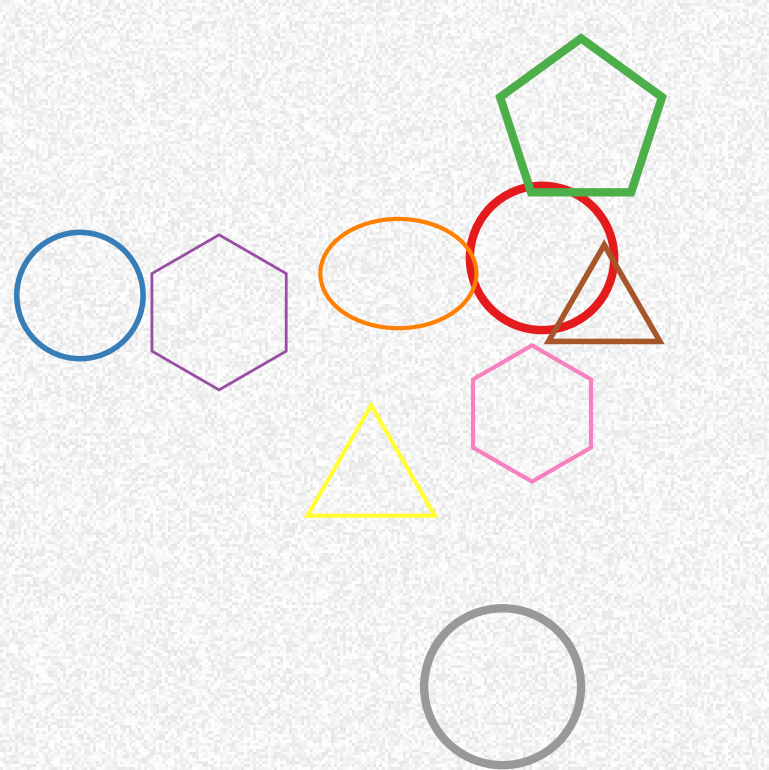[{"shape": "circle", "thickness": 3, "radius": 0.47, "center": [0.704, 0.665]}, {"shape": "circle", "thickness": 2, "radius": 0.41, "center": [0.104, 0.616]}, {"shape": "pentagon", "thickness": 3, "radius": 0.55, "center": [0.755, 0.84]}, {"shape": "hexagon", "thickness": 1, "radius": 0.5, "center": [0.284, 0.594]}, {"shape": "oval", "thickness": 1.5, "radius": 0.51, "center": [0.517, 0.645]}, {"shape": "triangle", "thickness": 1.5, "radius": 0.48, "center": [0.482, 0.378]}, {"shape": "triangle", "thickness": 2, "radius": 0.42, "center": [0.785, 0.598]}, {"shape": "hexagon", "thickness": 1.5, "radius": 0.44, "center": [0.691, 0.463]}, {"shape": "circle", "thickness": 3, "radius": 0.51, "center": [0.653, 0.108]}]